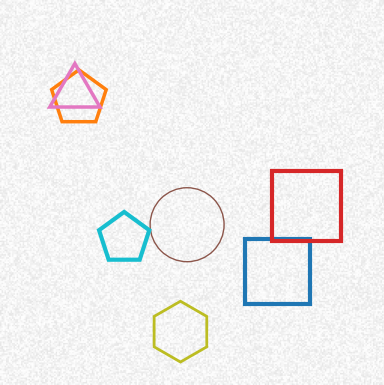[{"shape": "square", "thickness": 3, "radius": 0.42, "center": [0.72, 0.296]}, {"shape": "pentagon", "thickness": 2.5, "radius": 0.37, "center": [0.205, 0.744]}, {"shape": "square", "thickness": 3, "radius": 0.45, "center": [0.796, 0.465]}, {"shape": "circle", "thickness": 1, "radius": 0.48, "center": [0.486, 0.416]}, {"shape": "triangle", "thickness": 2.5, "radius": 0.38, "center": [0.194, 0.76]}, {"shape": "hexagon", "thickness": 2, "radius": 0.39, "center": [0.469, 0.139]}, {"shape": "pentagon", "thickness": 3, "radius": 0.34, "center": [0.323, 0.381]}]